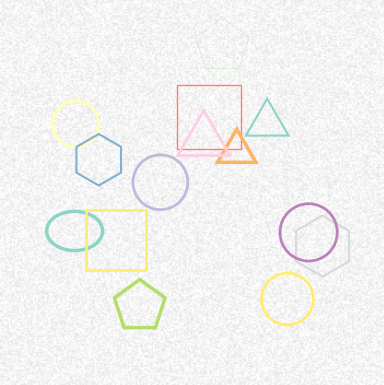[{"shape": "oval", "thickness": 2.5, "radius": 0.36, "center": [0.194, 0.4]}, {"shape": "triangle", "thickness": 1.5, "radius": 0.32, "center": [0.694, 0.68]}, {"shape": "circle", "thickness": 2, "radius": 0.3, "center": [0.197, 0.678]}, {"shape": "circle", "thickness": 2, "radius": 0.36, "center": [0.417, 0.527]}, {"shape": "square", "thickness": 1, "radius": 0.41, "center": [0.542, 0.695]}, {"shape": "hexagon", "thickness": 1.5, "radius": 0.33, "center": [0.256, 0.585]}, {"shape": "triangle", "thickness": 2.5, "radius": 0.29, "center": [0.615, 0.607]}, {"shape": "pentagon", "thickness": 2.5, "radius": 0.35, "center": [0.363, 0.205]}, {"shape": "triangle", "thickness": 2, "radius": 0.39, "center": [0.529, 0.635]}, {"shape": "hexagon", "thickness": 1.5, "radius": 0.4, "center": [0.838, 0.361]}, {"shape": "circle", "thickness": 2, "radius": 0.37, "center": [0.802, 0.396]}, {"shape": "pentagon", "thickness": 0.5, "radius": 0.37, "center": [0.578, 0.881]}, {"shape": "square", "thickness": 2, "radius": 0.39, "center": [0.302, 0.377]}, {"shape": "circle", "thickness": 2, "radius": 0.34, "center": [0.747, 0.223]}]